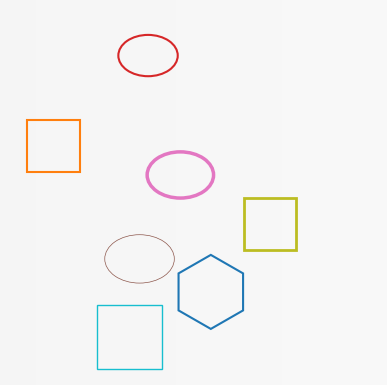[{"shape": "hexagon", "thickness": 1.5, "radius": 0.48, "center": [0.544, 0.242]}, {"shape": "square", "thickness": 1.5, "radius": 0.34, "center": [0.138, 0.62]}, {"shape": "oval", "thickness": 1.5, "radius": 0.38, "center": [0.382, 0.856]}, {"shape": "oval", "thickness": 0.5, "radius": 0.45, "center": [0.36, 0.328]}, {"shape": "oval", "thickness": 2.5, "radius": 0.43, "center": [0.465, 0.546]}, {"shape": "square", "thickness": 2, "radius": 0.33, "center": [0.697, 0.418]}, {"shape": "square", "thickness": 1, "radius": 0.42, "center": [0.335, 0.125]}]